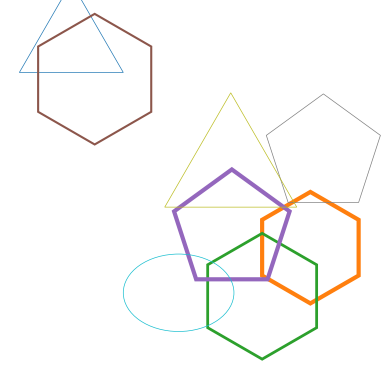[{"shape": "triangle", "thickness": 0.5, "radius": 0.78, "center": [0.185, 0.89]}, {"shape": "hexagon", "thickness": 3, "radius": 0.72, "center": [0.806, 0.357]}, {"shape": "hexagon", "thickness": 2, "radius": 0.82, "center": [0.681, 0.231]}, {"shape": "pentagon", "thickness": 3, "radius": 0.79, "center": [0.602, 0.402]}, {"shape": "hexagon", "thickness": 1.5, "radius": 0.85, "center": [0.246, 0.794]}, {"shape": "pentagon", "thickness": 0.5, "radius": 0.78, "center": [0.84, 0.6]}, {"shape": "triangle", "thickness": 0.5, "radius": 0.99, "center": [0.599, 0.561]}, {"shape": "oval", "thickness": 0.5, "radius": 0.72, "center": [0.464, 0.24]}]